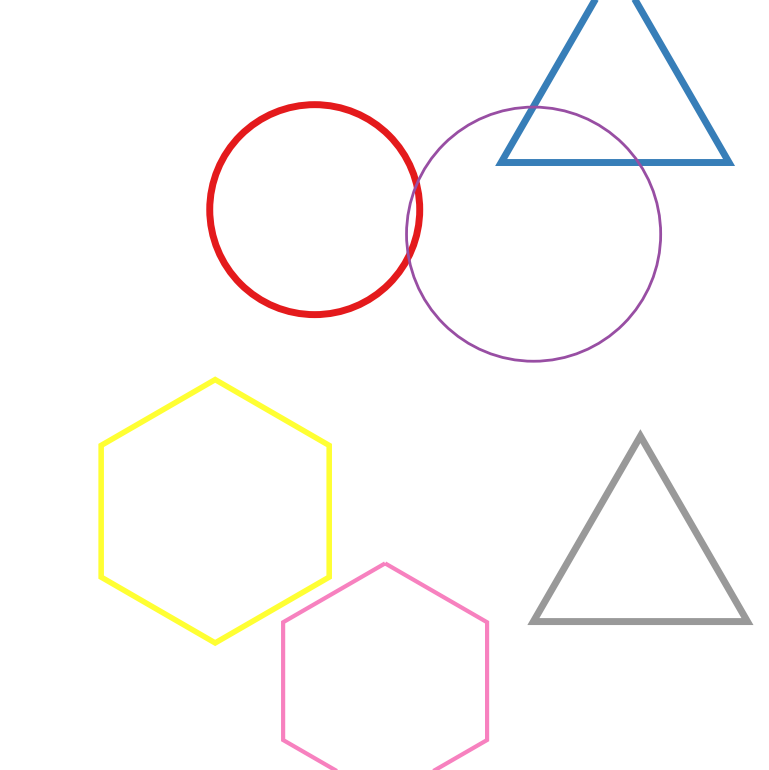[{"shape": "circle", "thickness": 2.5, "radius": 0.68, "center": [0.409, 0.728]}, {"shape": "triangle", "thickness": 2.5, "radius": 0.85, "center": [0.799, 0.874]}, {"shape": "circle", "thickness": 1, "radius": 0.83, "center": [0.693, 0.696]}, {"shape": "hexagon", "thickness": 2, "radius": 0.85, "center": [0.279, 0.336]}, {"shape": "hexagon", "thickness": 1.5, "radius": 0.76, "center": [0.5, 0.115]}, {"shape": "triangle", "thickness": 2.5, "radius": 0.8, "center": [0.832, 0.273]}]